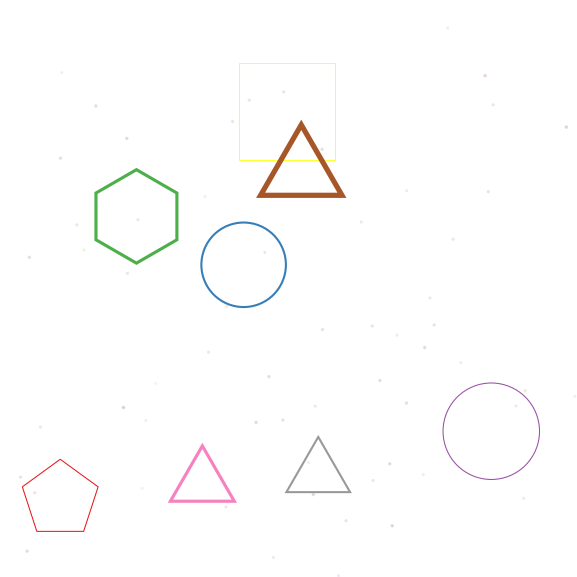[{"shape": "pentagon", "thickness": 0.5, "radius": 0.34, "center": [0.104, 0.135]}, {"shape": "circle", "thickness": 1, "radius": 0.37, "center": [0.422, 0.541]}, {"shape": "hexagon", "thickness": 1.5, "radius": 0.4, "center": [0.236, 0.624]}, {"shape": "circle", "thickness": 0.5, "radius": 0.42, "center": [0.851, 0.252]}, {"shape": "square", "thickness": 0.5, "radius": 0.42, "center": [0.496, 0.806]}, {"shape": "triangle", "thickness": 2.5, "radius": 0.41, "center": [0.522, 0.702]}, {"shape": "triangle", "thickness": 1.5, "radius": 0.32, "center": [0.35, 0.163]}, {"shape": "triangle", "thickness": 1, "radius": 0.32, "center": [0.551, 0.179]}]